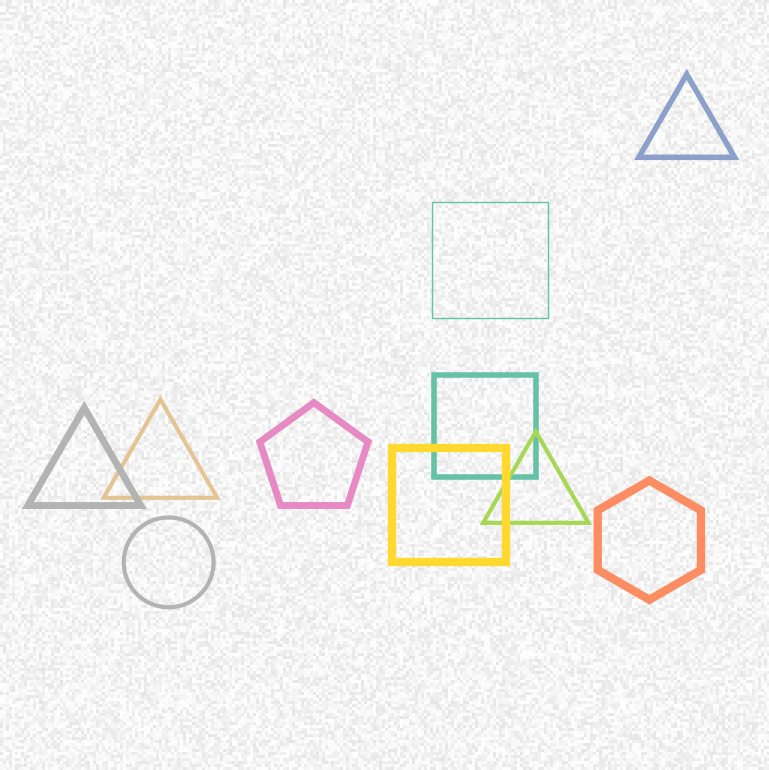[{"shape": "square", "thickness": 2, "radius": 0.33, "center": [0.63, 0.446]}, {"shape": "square", "thickness": 0.5, "radius": 0.38, "center": [0.636, 0.663]}, {"shape": "hexagon", "thickness": 3, "radius": 0.39, "center": [0.843, 0.299]}, {"shape": "triangle", "thickness": 2, "radius": 0.36, "center": [0.892, 0.832]}, {"shape": "pentagon", "thickness": 2.5, "radius": 0.37, "center": [0.408, 0.403]}, {"shape": "triangle", "thickness": 1.5, "radius": 0.4, "center": [0.696, 0.36]}, {"shape": "square", "thickness": 3, "radius": 0.37, "center": [0.583, 0.344]}, {"shape": "triangle", "thickness": 1.5, "radius": 0.43, "center": [0.208, 0.396]}, {"shape": "circle", "thickness": 1.5, "radius": 0.29, "center": [0.219, 0.27]}, {"shape": "triangle", "thickness": 2.5, "radius": 0.42, "center": [0.109, 0.386]}]